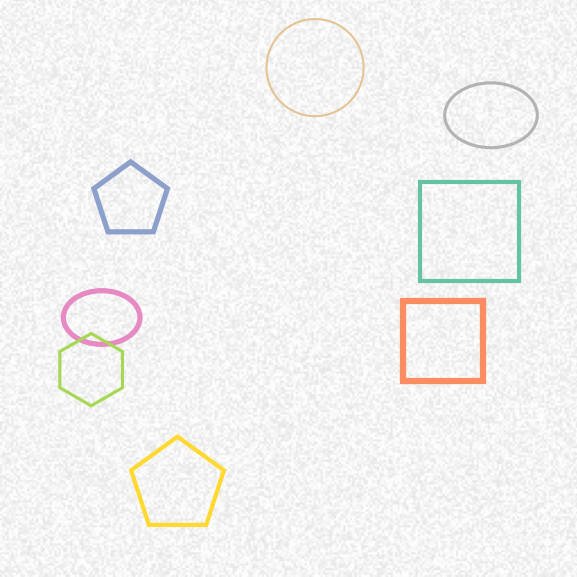[{"shape": "square", "thickness": 2, "radius": 0.43, "center": [0.813, 0.598]}, {"shape": "square", "thickness": 3, "radius": 0.35, "center": [0.767, 0.408]}, {"shape": "pentagon", "thickness": 2.5, "radius": 0.33, "center": [0.226, 0.652]}, {"shape": "oval", "thickness": 2.5, "radius": 0.33, "center": [0.176, 0.449]}, {"shape": "hexagon", "thickness": 1.5, "radius": 0.31, "center": [0.158, 0.359]}, {"shape": "pentagon", "thickness": 2, "radius": 0.42, "center": [0.307, 0.159]}, {"shape": "circle", "thickness": 1, "radius": 0.42, "center": [0.546, 0.882]}, {"shape": "oval", "thickness": 1.5, "radius": 0.4, "center": [0.85, 0.8]}]